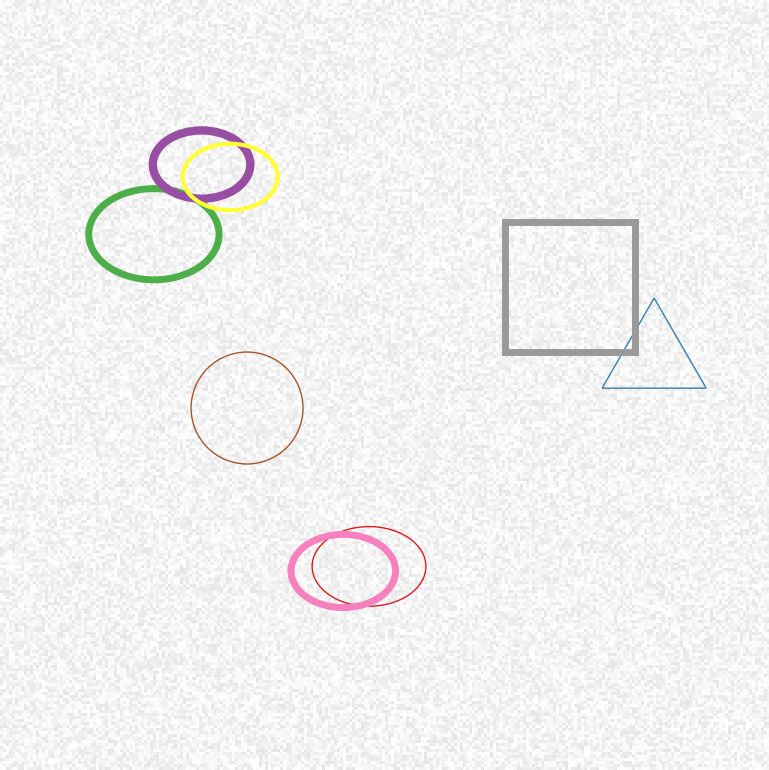[{"shape": "oval", "thickness": 0.5, "radius": 0.37, "center": [0.479, 0.264]}, {"shape": "triangle", "thickness": 0.5, "radius": 0.39, "center": [0.85, 0.535]}, {"shape": "oval", "thickness": 2.5, "radius": 0.42, "center": [0.2, 0.696]}, {"shape": "oval", "thickness": 3, "radius": 0.32, "center": [0.262, 0.786]}, {"shape": "oval", "thickness": 1.5, "radius": 0.31, "center": [0.299, 0.77]}, {"shape": "circle", "thickness": 0.5, "radius": 0.36, "center": [0.321, 0.47]}, {"shape": "oval", "thickness": 2.5, "radius": 0.34, "center": [0.446, 0.258]}, {"shape": "square", "thickness": 2.5, "radius": 0.42, "center": [0.74, 0.627]}]